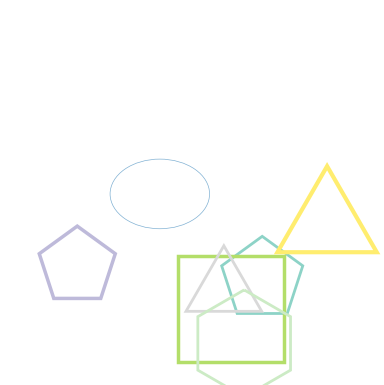[{"shape": "pentagon", "thickness": 2, "radius": 0.55, "center": [0.681, 0.275]}, {"shape": "pentagon", "thickness": 2.5, "radius": 0.52, "center": [0.201, 0.309]}, {"shape": "oval", "thickness": 0.5, "radius": 0.65, "center": [0.415, 0.496]}, {"shape": "square", "thickness": 2.5, "radius": 0.68, "center": [0.601, 0.197]}, {"shape": "triangle", "thickness": 2, "radius": 0.57, "center": [0.581, 0.248]}, {"shape": "hexagon", "thickness": 2, "radius": 0.69, "center": [0.634, 0.108]}, {"shape": "triangle", "thickness": 3, "radius": 0.74, "center": [0.85, 0.419]}]